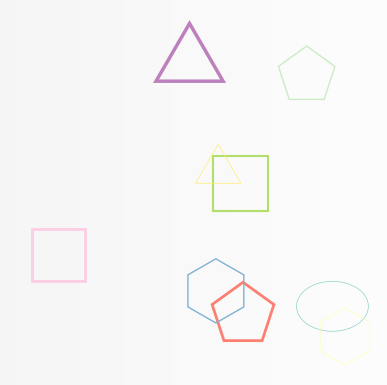[{"shape": "oval", "thickness": 0.5, "radius": 0.46, "center": [0.858, 0.204]}, {"shape": "hexagon", "thickness": 0.5, "radius": 0.37, "center": [0.89, 0.126]}, {"shape": "pentagon", "thickness": 2, "radius": 0.42, "center": [0.627, 0.183]}, {"shape": "hexagon", "thickness": 1, "radius": 0.42, "center": [0.557, 0.244]}, {"shape": "square", "thickness": 1.5, "radius": 0.36, "center": [0.62, 0.523]}, {"shape": "square", "thickness": 2, "radius": 0.34, "center": [0.151, 0.337]}, {"shape": "triangle", "thickness": 2.5, "radius": 0.5, "center": [0.489, 0.839]}, {"shape": "pentagon", "thickness": 1, "radius": 0.38, "center": [0.791, 0.804]}, {"shape": "triangle", "thickness": 0.5, "radius": 0.34, "center": [0.563, 0.558]}]